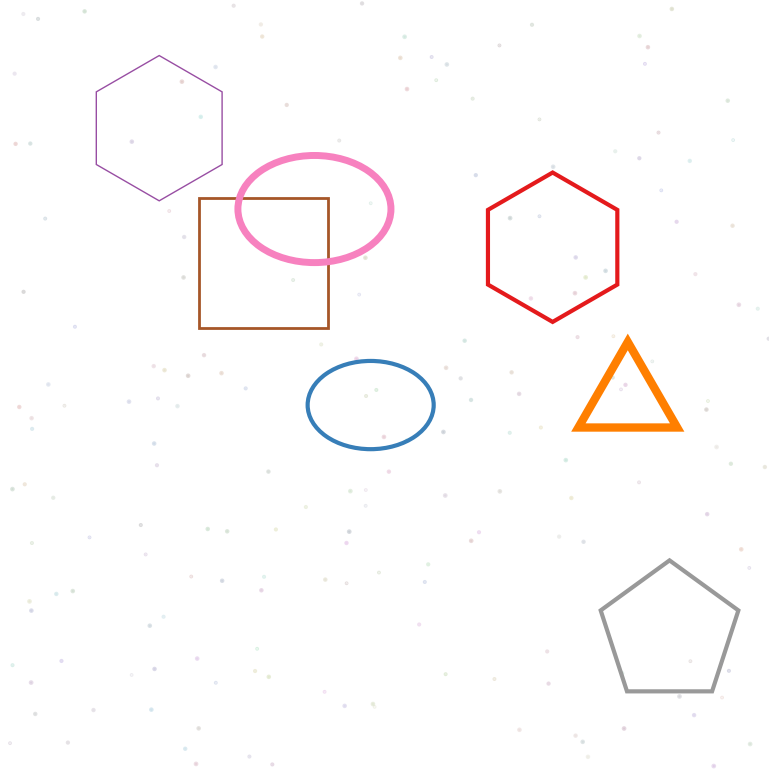[{"shape": "hexagon", "thickness": 1.5, "radius": 0.49, "center": [0.718, 0.679]}, {"shape": "oval", "thickness": 1.5, "radius": 0.41, "center": [0.481, 0.474]}, {"shape": "hexagon", "thickness": 0.5, "radius": 0.47, "center": [0.207, 0.834]}, {"shape": "triangle", "thickness": 3, "radius": 0.37, "center": [0.815, 0.482]}, {"shape": "square", "thickness": 1, "radius": 0.42, "center": [0.342, 0.658]}, {"shape": "oval", "thickness": 2.5, "radius": 0.5, "center": [0.408, 0.729]}, {"shape": "pentagon", "thickness": 1.5, "radius": 0.47, "center": [0.87, 0.178]}]